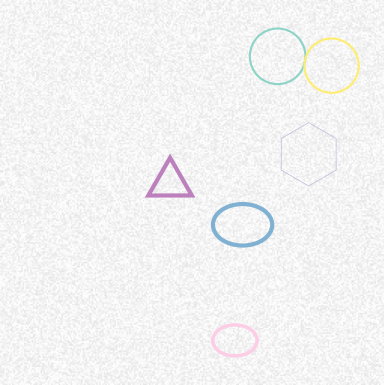[{"shape": "circle", "thickness": 1.5, "radius": 0.36, "center": [0.721, 0.854]}, {"shape": "hexagon", "thickness": 0.5, "radius": 0.41, "center": [0.802, 0.599]}, {"shape": "oval", "thickness": 3, "radius": 0.39, "center": [0.63, 0.416]}, {"shape": "oval", "thickness": 2.5, "radius": 0.29, "center": [0.61, 0.116]}, {"shape": "triangle", "thickness": 3, "radius": 0.33, "center": [0.442, 0.525]}, {"shape": "circle", "thickness": 1.5, "radius": 0.35, "center": [0.861, 0.829]}]